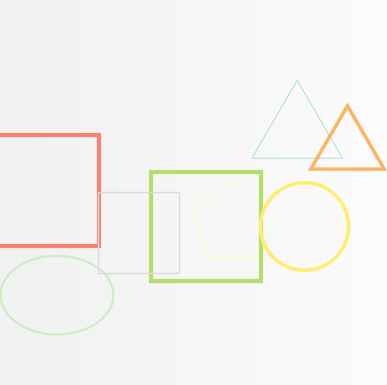[{"shape": "triangle", "thickness": 0.5, "radius": 0.67, "center": [0.767, 0.657]}, {"shape": "pentagon", "thickness": 0.5, "radius": 0.54, "center": [0.603, 0.42]}, {"shape": "square", "thickness": 3, "radius": 0.72, "center": [0.111, 0.505]}, {"shape": "triangle", "thickness": 2.5, "radius": 0.55, "center": [0.897, 0.615]}, {"shape": "square", "thickness": 3, "radius": 0.71, "center": [0.532, 0.411]}, {"shape": "square", "thickness": 1, "radius": 0.52, "center": [0.357, 0.395]}, {"shape": "oval", "thickness": 1.5, "radius": 0.73, "center": [0.147, 0.233]}, {"shape": "circle", "thickness": 2.5, "radius": 0.57, "center": [0.786, 0.412]}]